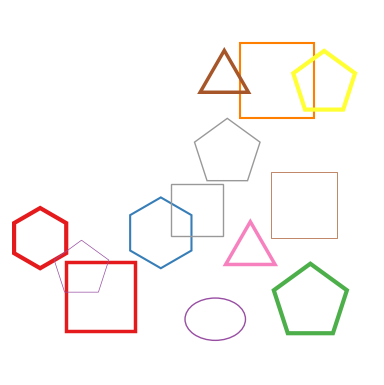[{"shape": "hexagon", "thickness": 3, "radius": 0.39, "center": [0.104, 0.381]}, {"shape": "square", "thickness": 2.5, "radius": 0.45, "center": [0.262, 0.231]}, {"shape": "hexagon", "thickness": 1.5, "radius": 0.46, "center": [0.418, 0.395]}, {"shape": "pentagon", "thickness": 3, "radius": 0.5, "center": [0.806, 0.215]}, {"shape": "oval", "thickness": 1, "radius": 0.39, "center": [0.559, 0.171]}, {"shape": "pentagon", "thickness": 0.5, "radius": 0.37, "center": [0.212, 0.301]}, {"shape": "square", "thickness": 1.5, "radius": 0.48, "center": [0.719, 0.791]}, {"shape": "pentagon", "thickness": 3, "radius": 0.42, "center": [0.842, 0.784]}, {"shape": "square", "thickness": 0.5, "radius": 0.43, "center": [0.79, 0.468]}, {"shape": "triangle", "thickness": 2.5, "radius": 0.36, "center": [0.583, 0.797]}, {"shape": "triangle", "thickness": 2.5, "radius": 0.37, "center": [0.65, 0.35]}, {"shape": "pentagon", "thickness": 1, "radius": 0.45, "center": [0.59, 0.603]}, {"shape": "square", "thickness": 1, "radius": 0.34, "center": [0.512, 0.454]}]